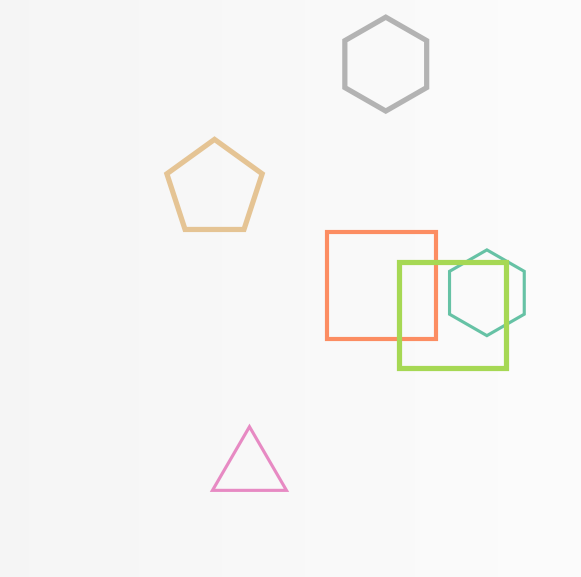[{"shape": "hexagon", "thickness": 1.5, "radius": 0.37, "center": [0.838, 0.492]}, {"shape": "square", "thickness": 2, "radius": 0.47, "center": [0.656, 0.505]}, {"shape": "triangle", "thickness": 1.5, "radius": 0.37, "center": [0.429, 0.187]}, {"shape": "square", "thickness": 2.5, "radius": 0.46, "center": [0.778, 0.454]}, {"shape": "pentagon", "thickness": 2.5, "radius": 0.43, "center": [0.369, 0.672]}, {"shape": "hexagon", "thickness": 2.5, "radius": 0.41, "center": [0.664, 0.888]}]